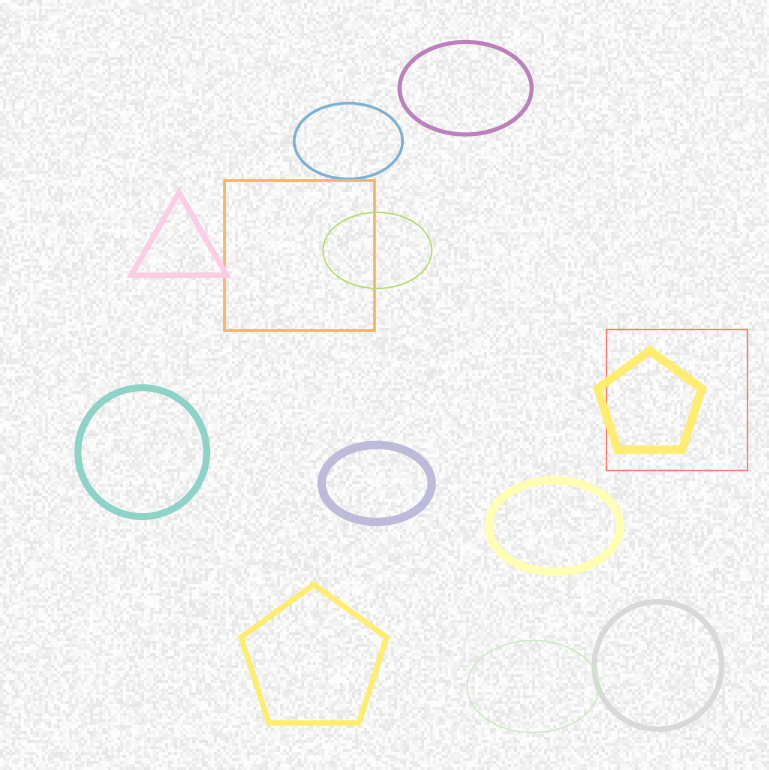[{"shape": "circle", "thickness": 2.5, "radius": 0.42, "center": [0.185, 0.413]}, {"shape": "oval", "thickness": 3, "radius": 0.43, "center": [0.72, 0.317]}, {"shape": "oval", "thickness": 3, "radius": 0.36, "center": [0.489, 0.372]}, {"shape": "square", "thickness": 0.5, "radius": 0.46, "center": [0.878, 0.481]}, {"shape": "oval", "thickness": 1, "radius": 0.35, "center": [0.452, 0.817]}, {"shape": "square", "thickness": 1, "radius": 0.49, "center": [0.389, 0.669]}, {"shape": "oval", "thickness": 0.5, "radius": 0.35, "center": [0.49, 0.675]}, {"shape": "triangle", "thickness": 2, "radius": 0.36, "center": [0.232, 0.678]}, {"shape": "circle", "thickness": 2, "radius": 0.41, "center": [0.855, 0.136]}, {"shape": "oval", "thickness": 1.5, "radius": 0.43, "center": [0.605, 0.885]}, {"shape": "oval", "thickness": 0.5, "radius": 0.43, "center": [0.692, 0.108]}, {"shape": "pentagon", "thickness": 2, "radius": 0.5, "center": [0.408, 0.142]}, {"shape": "pentagon", "thickness": 3, "radius": 0.36, "center": [0.844, 0.474]}]